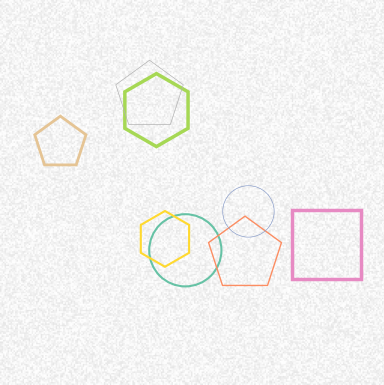[{"shape": "circle", "thickness": 1.5, "radius": 0.47, "center": [0.481, 0.35]}, {"shape": "pentagon", "thickness": 1, "radius": 0.5, "center": [0.636, 0.339]}, {"shape": "circle", "thickness": 0.5, "radius": 0.33, "center": [0.645, 0.451]}, {"shape": "square", "thickness": 2.5, "radius": 0.45, "center": [0.848, 0.366]}, {"shape": "hexagon", "thickness": 2.5, "radius": 0.47, "center": [0.406, 0.714]}, {"shape": "hexagon", "thickness": 1.5, "radius": 0.36, "center": [0.428, 0.38]}, {"shape": "pentagon", "thickness": 2, "radius": 0.35, "center": [0.157, 0.628]}, {"shape": "pentagon", "thickness": 0.5, "radius": 0.46, "center": [0.388, 0.751]}]